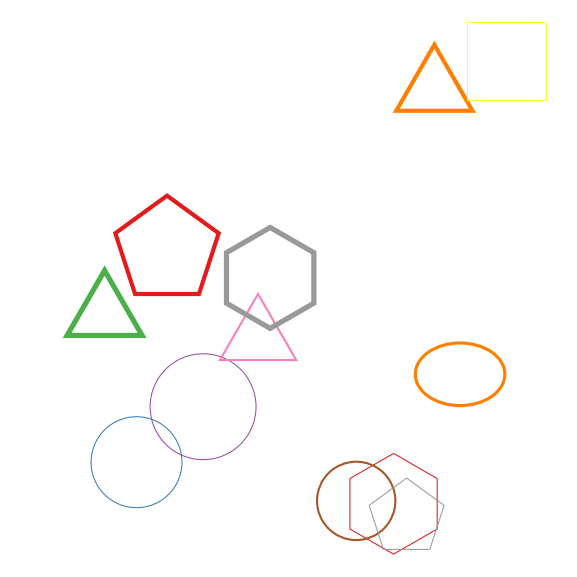[{"shape": "pentagon", "thickness": 2, "radius": 0.47, "center": [0.289, 0.566]}, {"shape": "hexagon", "thickness": 0.5, "radius": 0.44, "center": [0.681, 0.127]}, {"shape": "circle", "thickness": 0.5, "radius": 0.39, "center": [0.236, 0.199]}, {"shape": "triangle", "thickness": 2.5, "radius": 0.37, "center": [0.181, 0.456]}, {"shape": "circle", "thickness": 0.5, "radius": 0.46, "center": [0.352, 0.295]}, {"shape": "triangle", "thickness": 2, "radius": 0.38, "center": [0.752, 0.845]}, {"shape": "oval", "thickness": 1.5, "radius": 0.39, "center": [0.797, 0.351]}, {"shape": "square", "thickness": 0.5, "radius": 0.34, "center": [0.878, 0.893]}, {"shape": "circle", "thickness": 1, "radius": 0.34, "center": [0.617, 0.132]}, {"shape": "triangle", "thickness": 1, "radius": 0.38, "center": [0.447, 0.414]}, {"shape": "pentagon", "thickness": 0.5, "radius": 0.34, "center": [0.704, 0.103]}, {"shape": "hexagon", "thickness": 2.5, "radius": 0.44, "center": [0.468, 0.518]}]